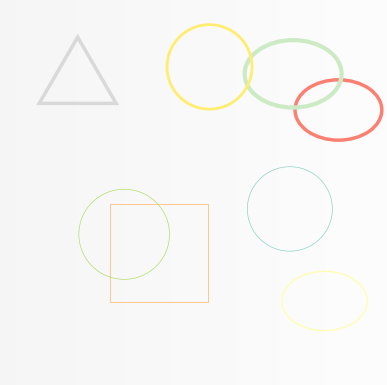[{"shape": "circle", "thickness": 0.5, "radius": 0.55, "center": [0.748, 0.457]}, {"shape": "oval", "thickness": 1, "radius": 0.55, "center": [0.838, 0.218]}, {"shape": "oval", "thickness": 2.5, "radius": 0.56, "center": [0.873, 0.714]}, {"shape": "square", "thickness": 0.5, "radius": 0.64, "center": [0.41, 0.343]}, {"shape": "circle", "thickness": 0.5, "radius": 0.59, "center": [0.32, 0.391]}, {"shape": "triangle", "thickness": 2.5, "radius": 0.57, "center": [0.2, 0.789]}, {"shape": "oval", "thickness": 3, "radius": 0.63, "center": [0.756, 0.808]}, {"shape": "circle", "thickness": 2, "radius": 0.55, "center": [0.541, 0.826]}]